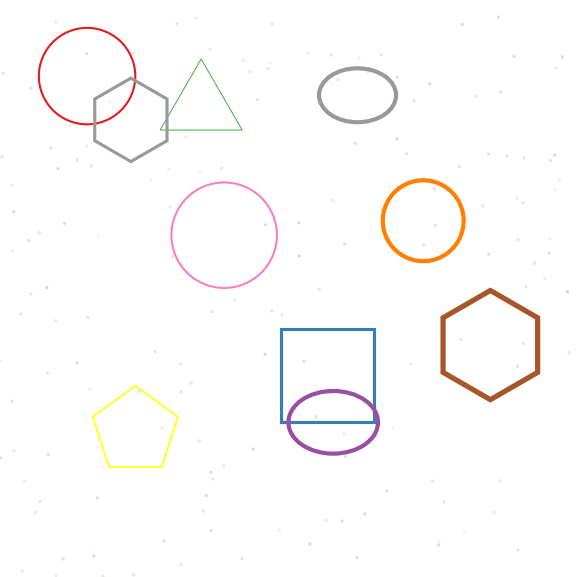[{"shape": "circle", "thickness": 1, "radius": 0.42, "center": [0.151, 0.867]}, {"shape": "square", "thickness": 1.5, "radius": 0.4, "center": [0.567, 0.349]}, {"shape": "triangle", "thickness": 0.5, "radius": 0.41, "center": [0.348, 0.815]}, {"shape": "oval", "thickness": 2, "radius": 0.39, "center": [0.577, 0.268]}, {"shape": "circle", "thickness": 2, "radius": 0.35, "center": [0.733, 0.617]}, {"shape": "pentagon", "thickness": 1, "radius": 0.39, "center": [0.234, 0.253]}, {"shape": "hexagon", "thickness": 2.5, "radius": 0.47, "center": [0.849, 0.402]}, {"shape": "circle", "thickness": 1, "radius": 0.46, "center": [0.388, 0.592]}, {"shape": "oval", "thickness": 2, "radius": 0.33, "center": [0.619, 0.834]}, {"shape": "hexagon", "thickness": 1.5, "radius": 0.36, "center": [0.227, 0.792]}]